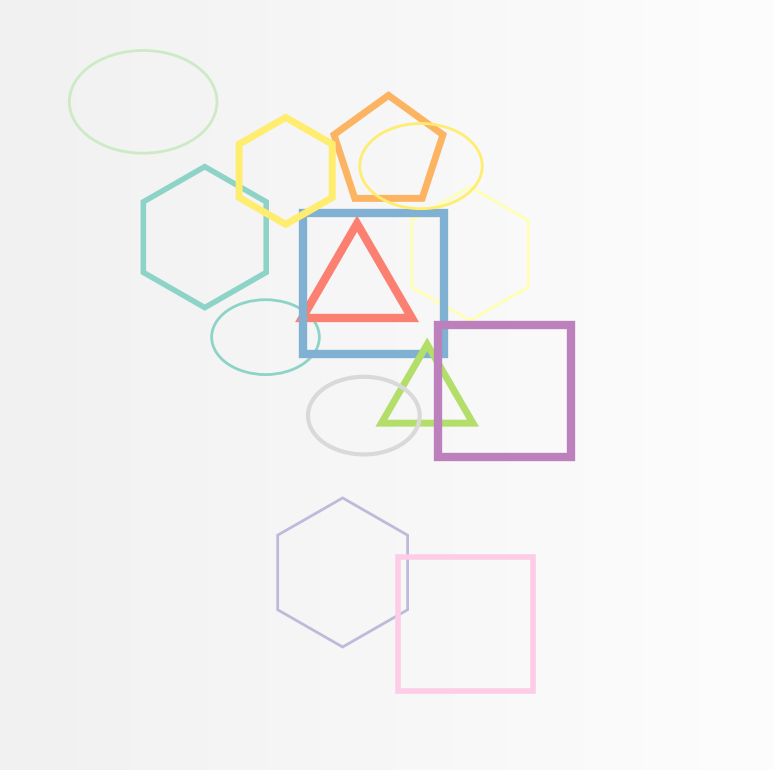[{"shape": "oval", "thickness": 1, "radius": 0.35, "center": [0.343, 0.562]}, {"shape": "hexagon", "thickness": 2, "radius": 0.46, "center": [0.264, 0.692]}, {"shape": "hexagon", "thickness": 1, "radius": 0.43, "center": [0.606, 0.671]}, {"shape": "hexagon", "thickness": 1, "radius": 0.48, "center": [0.442, 0.257]}, {"shape": "triangle", "thickness": 3, "radius": 0.41, "center": [0.461, 0.628]}, {"shape": "square", "thickness": 3, "radius": 0.46, "center": [0.482, 0.632]}, {"shape": "pentagon", "thickness": 2.5, "radius": 0.37, "center": [0.501, 0.802]}, {"shape": "triangle", "thickness": 2.5, "radius": 0.34, "center": [0.551, 0.485]}, {"shape": "square", "thickness": 2, "radius": 0.43, "center": [0.601, 0.19]}, {"shape": "oval", "thickness": 1.5, "radius": 0.36, "center": [0.469, 0.46]}, {"shape": "square", "thickness": 3, "radius": 0.43, "center": [0.651, 0.492]}, {"shape": "oval", "thickness": 1, "radius": 0.48, "center": [0.185, 0.868]}, {"shape": "hexagon", "thickness": 2.5, "radius": 0.35, "center": [0.369, 0.778]}, {"shape": "oval", "thickness": 1, "radius": 0.4, "center": [0.543, 0.784]}]